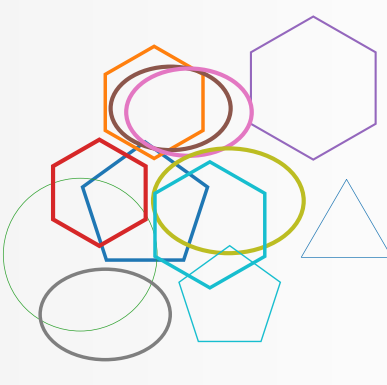[{"shape": "pentagon", "thickness": 2.5, "radius": 0.85, "center": [0.374, 0.462]}, {"shape": "triangle", "thickness": 0.5, "radius": 0.68, "center": [0.894, 0.399]}, {"shape": "hexagon", "thickness": 2.5, "radius": 0.73, "center": [0.398, 0.734]}, {"shape": "circle", "thickness": 0.5, "radius": 0.99, "center": [0.207, 0.339]}, {"shape": "hexagon", "thickness": 3, "radius": 0.69, "center": [0.256, 0.499]}, {"shape": "hexagon", "thickness": 1.5, "radius": 0.93, "center": [0.808, 0.771]}, {"shape": "oval", "thickness": 3, "radius": 0.77, "center": [0.44, 0.719]}, {"shape": "oval", "thickness": 3, "radius": 0.81, "center": [0.488, 0.709]}, {"shape": "oval", "thickness": 2.5, "radius": 0.84, "center": [0.271, 0.183]}, {"shape": "oval", "thickness": 3, "radius": 0.97, "center": [0.589, 0.478]}, {"shape": "hexagon", "thickness": 2.5, "radius": 0.82, "center": [0.542, 0.416]}, {"shape": "pentagon", "thickness": 1, "radius": 0.69, "center": [0.593, 0.224]}]